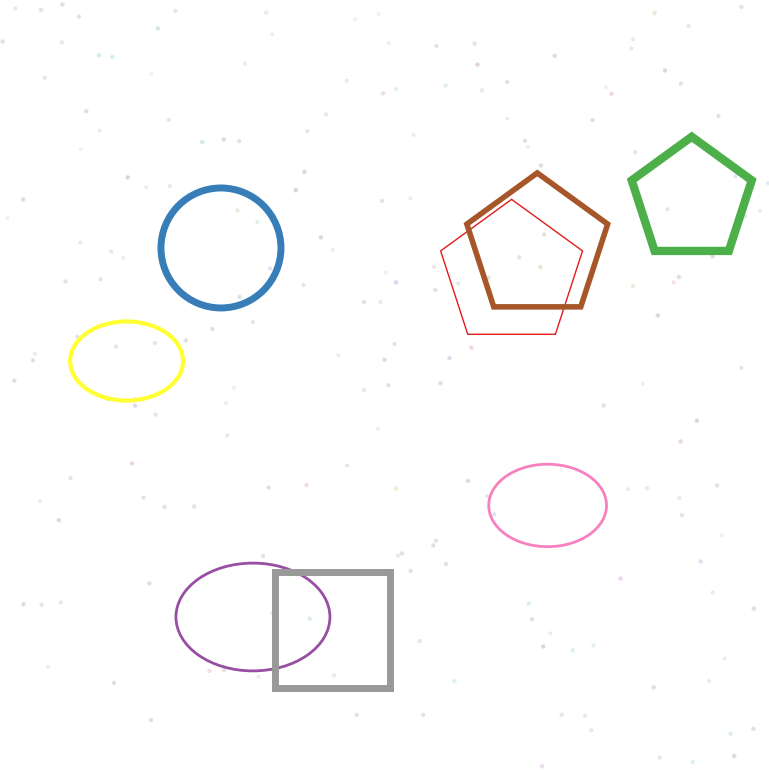[{"shape": "pentagon", "thickness": 0.5, "radius": 0.48, "center": [0.664, 0.644]}, {"shape": "circle", "thickness": 2.5, "radius": 0.39, "center": [0.287, 0.678]}, {"shape": "pentagon", "thickness": 3, "radius": 0.41, "center": [0.898, 0.74]}, {"shape": "oval", "thickness": 1, "radius": 0.5, "center": [0.328, 0.199]}, {"shape": "oval", "thickness": 1.5, "radius": 0.37, "center": [0.164, 0.531]}, {"shape": "pentagon", "thickness": 2, "radius": 0.48, "center": [0.698, 0.679]}, {"shape": "oval", "thickness": 1, "radius": 0.38, "center": [0.711, 0.344]}, {"shape": "square", "thickness": 2.5, "radius": 0.37, "center": [0.432, 0.182]}]